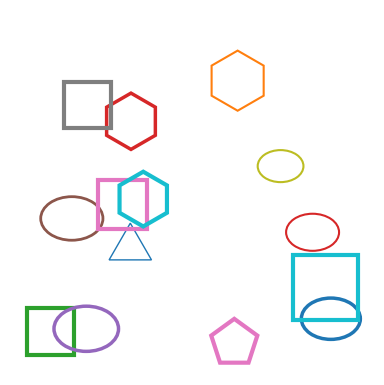[{"shape": "triangle", "thickness": 1, "radius": 0.32, "center": [0.338, 0.357]}, {"shape": "oval", "thickness": 2.5, "radius": 0.38, "center": [0.859, 0.172]}, {"shape": "hexagon", "thickness": 1.5, "radius": 0.39, "center": [0.617, 0.79]}, {"shape": "square", "thickness": 3, "radius": 0.3, "center": [0.131, 0.14]}, {"shape": "hexagon", "thickness": 2.5, "radius": 0.37, "center": [0.34, 0.685]}, {"shape": "oval", "thickness": 1.5, "radius": 0.34, "center": [0.812, 0.397]}, {"shape": "oval", "thickness": 2.5, "radius": 0.42, "center": [0.224, 0.146]}, {"shape": "oval", "thickness": 2, "radius": 0.4, "center": [0.187, 0.433]}, {"shape": "square", "thickness": 3, "radius": 0.32, "center": [0.318, 0.469]}, {"shape": "pentagon", "thickness": 3, "radius": 0.31, "center": [0.609, 0.109]}, {"shape": "square", "thickness": 3, "radius": 0.3, "center": [0.227, 0.728]}, {"shape": "oval", "thickness": 1.5, "radius": 0.3, "center": [0.729, 0.569]}, {"shape": "square", "thickness": 3, "radius": 0.42, "center": [0.845, 0.254]}, {"shape": "hexagon", "thickness": 3, "radius": 0.36, "center": [0.372, 0.483]}]